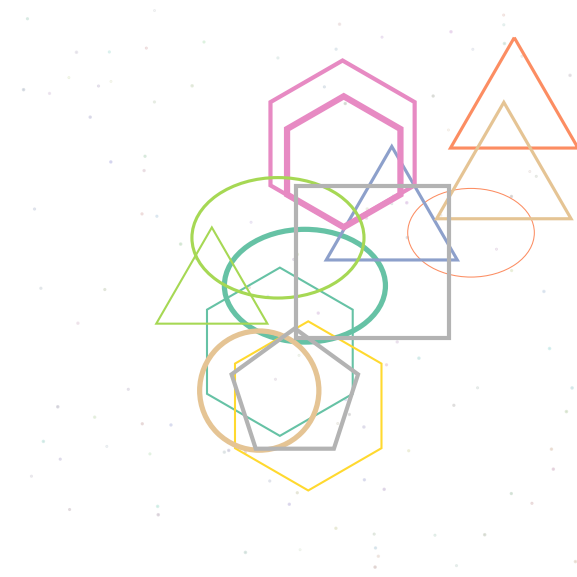[{"shape": "oval", "thickness": 2.5, "radius": 0.7, "center": [0.528, 0.504]}, {"shape": "hexagon", "thickness": 1, "radius": 0.73, "center": [0.485, 0.39]}, {"shape": "oval", "thickness": 0.5, "radius": 0.55, "center": [0.816, 0.596]}, {"shape": "triangle", "thickness": 1.5, "radius": 0.64, "center": [0.891, 0.807]}, {"shape": "triangle", "thickness": 1.5, "radius": 0.66, "center": [0.678, 0.614]}, {"shape": "hexagon", "thickness": 3, "radius": 0.57, "center": [0.595, 0.719]}, {"shape": "hexagon", "thickness": 2, "radius": 0.72, "center": [0.593, 0.75]}, {"shape": "oval", "thickness": 1.5, "radius": 0.74, "center": [0.481, 0.587]}, {"shape": "triangle", "thickness": 1, "radius": 0.56, "center": [0.367, 0.494]}, {"shape": "hexagon", "thickness": 1, "radius": 0.73, "center": [0.534, 0.296]}, {"shape": "triangle", "thickness": 1.5, "radius": 0.67, "center": [0.872, 0.688]}, {"shape": "circle", "thickness": 2.5, "radius": 0.52, "center": [0.449, 0.323]}, {"shape": "square", "thickness": 2, "radius": 0.66, "center": [0.645, 0.545]}, {"shape": "pentagon", "thickness": 2, "radius": 0.58, "center": [0.511, 0.315]}]